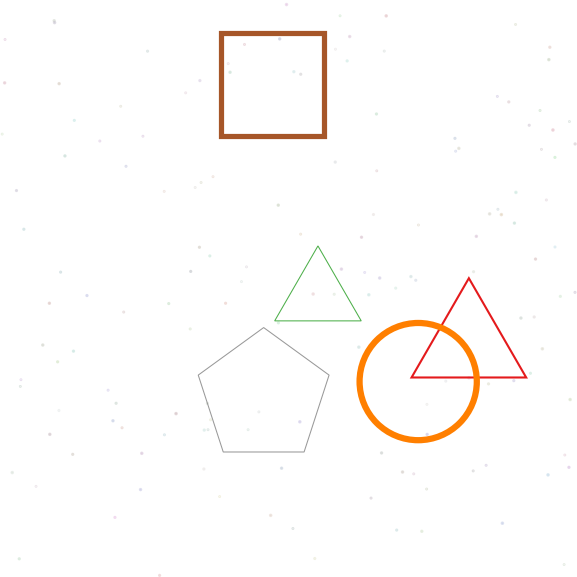[{"shape": "triangle", "thickness": 1, "radius": 0.57, "center": [0.812, 0.403]}, {"shape": "triangle", "thickness": 0.5, "radius": 0.43, "center": [0.551, 0.487]}, {"shape": "circle", "thickness": 3, "radius": 0.51, "center": [0.724, 0.338]}, {"shape": "square", "thickness": 2.5, "radius": 0.45, "center": [0.472, 0.853]}, {"shape": "pentagon", "thickness": 0.5, "radius": 0.6, "center": [0.457, 0.313]}]